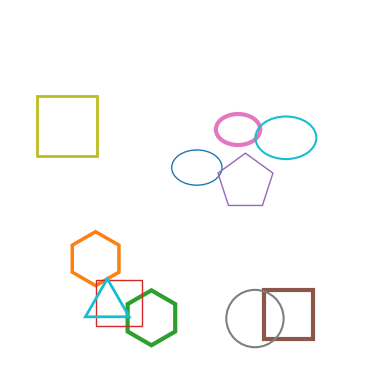[{"shape": "oval", "thickness": 1, "radius": 0.33, "center": [0.511, 0.565]}, {"shape": "hexagon", "thickness": 2.5, "radius": 0.35, "center": [0.248, 0.328]}, {"shape": "hexagon", "thickness": 3, "radius": 0.36, "center": [0.393, 0.175]}, {"shape": "square", "thickness": 1, "radius": 0.3, "center": [0.309, 0.213]}, {"shape": "pentagon", "thickness": 1, "radius": 0.38, "center": [0.638, 0.527]}, {"shape": "square", "thickness": 3, "radius": 0.32, "center": [0.749, 0.183]}, {"shape": "oval", "thickness": 3, "radius": 0.29, "center": [0.618, 0.664]}, {"shape": "circle", "thickness": 1.5, "radius": 0.37, "center": [0.662, 0.173]}, {"shape": "square", "thickness": 2, "radius": 0.39, "center": [0.175, 0.674]}, {"shape": "oval", "thickness": 1.5, "radius": 0.4, "center": [0.743, 0.642]}, {"shape": "triangle", "thickness": 2, "radius": 0.33, "center": [0.279, 0.21]}]